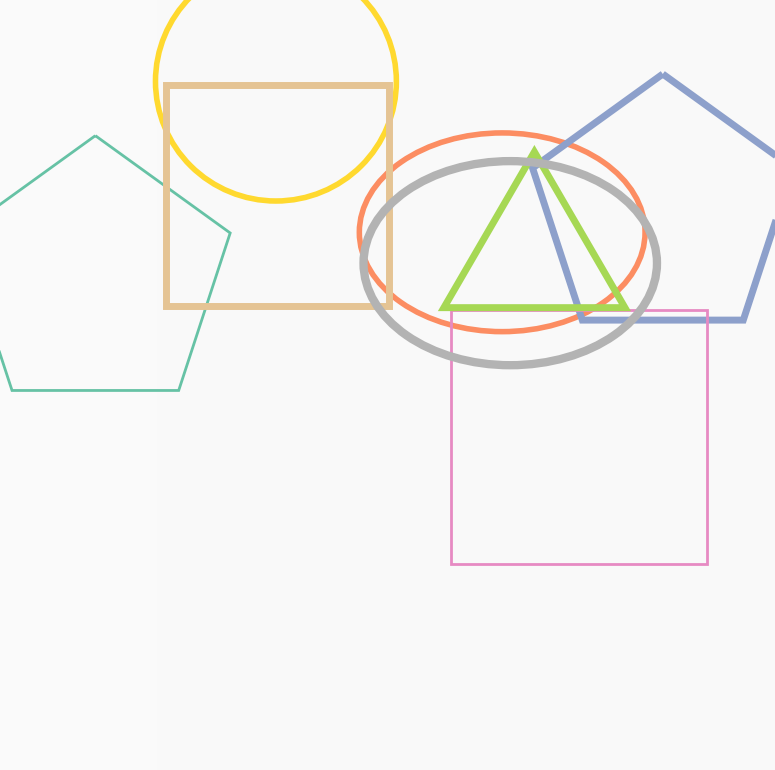[{"shape": "pentagon", "thickness": 1, "radius": 0.91, "center": [0.123, 0.641]}, {"shape": "oval", "thickness": 2, "radius": 0.92, "center": [0.648, 0.698]}, {"shape": "pentagon", "thickness": 2.5, "radius": 0.88, "center": [0.855, 0.727]}, {"shape": "square", "thickness": 1, "radius": 0.83, "center": [0.747, 0.432]}, {"shape": "triangle", "thickness": 2.5, "radius": 0.67, "center": [0.69, 0.668]}, {"shape": "circle", "thickness": 2, "radius": 0.78, "center": [0.356, 0.894]}, {"shape": "square", "thickness": 2.5, "radius": 0.72, "center": [0.358, 0.746]}, {"shape": "oval", "thickness": 3, "radius": 0.95, "center": [0.658, 0.658]}]